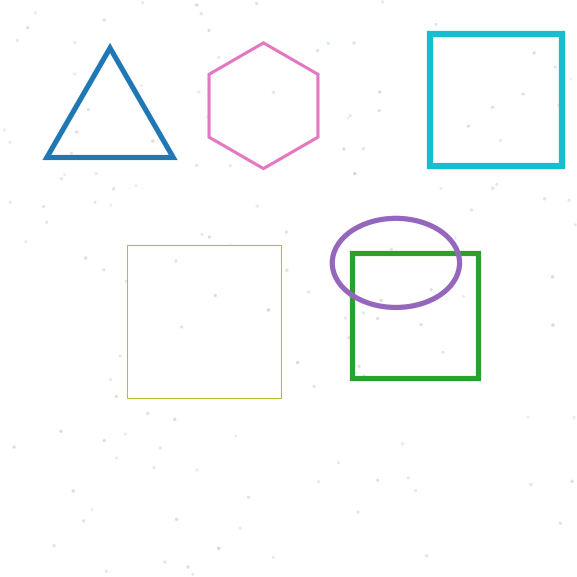[{"shape": "triangle", "thickness": 2.5, "radius": 0.63, "center": [0.191, 0.79]}, {"shape": "square", "thickness": 2.5, "radius": 0.54, "center": [0.719, 0.453]}, {"shape": "oval", "thickness": 2.5, "radius": 0.55, "center": [0.686, 0.544]}, {"shape": "hexagon", "thickness": 1.5, "radius": 0.54, "center": [0.456, 0.816]}, {"shape": "square", "thickness": 0.5, "radius": 0.67, "center": [0.353, 0.442]}, {"shape": "square", "thickness": 3, "radius": 0.57, "center": [0.859, 0.827]}]